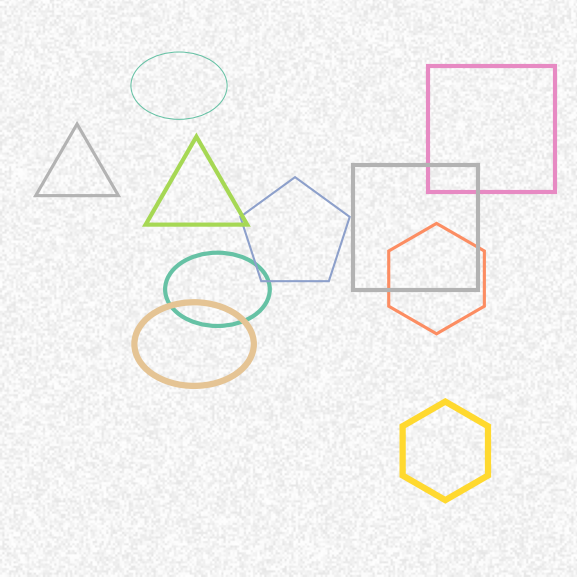[{"shape": "oval", "thickness": 2, "radius": 0.45, "center": [0.377, 0.498]}, {"shape": "oval", "thickness": 0.5, "radius": 0.42, "center": [0.31, 0.851]}, {"shape": "hexagon", "thickness": 1.5, "radius": 0.48, "center": [0.756, 0.517]}, {"shape": "pentagon", "thickness": 1, "radius": 0.5, "center": [0.511, 0.593]}, {"shape": "square", "thickness": 2, "radius": 0.55, "center": [0.851, 0.776]}, {"shape": "triangle", "thickness": 2, "radius": 0.51, "center": [0.34, 0.661]}, {"shape": "hexagon", "thickness": 3, "radius": 0.43, "center": [0.771, 0.218]}, {"shape": "oval", "thickness": 3, "radius": 0.52, "center": [0.336, 0.403]}, {"shape": "triangle", "thickness": 1.5, "radius": 0.41, "center": [0.133, 0.702]}, {"shape": "square", "thickness": 2, "radius": 0.54, "center": [0.719, 0.606]}]